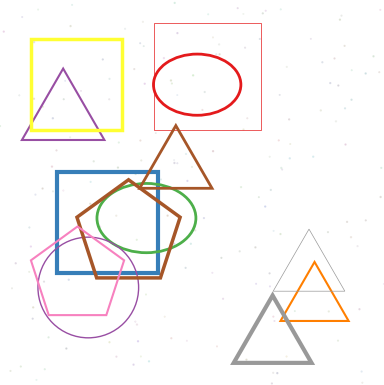[{"shape": "square", "thickness": 0.5, "radius": 0.7, "center": [0.539, 0.801]}, {"shape": "oval", "thickness": 2, "radius": 0.57, "center": [0.512, 0.78]}, {"shape": "square", "thickness": 3, "radius": 0.66, "center": [0.279, 0.422]}, {"shape": "oval", "thickness": 2, "radius": 0.64, "center": [0.38, 0.434]}, {"shape": "triangle", "thickness": 1.5, "radius": 0.62, "center": [0.164, 0.698]}, {"shape": "circle", "thickness": 1, "radius": 0.65, "center": [0.229, 0.253]}, {"shape": "triangle", "thickness": 1.5, "radius": 0.51, "center": [0.817, 0.217]}, {"shape": "square", "thickness": 2.5, "radius": 0.59, "center": [0.198, 0.781]}, {"shape": "pentagon", "thickness": 2.5, "radius": 0.7, "center": [0.334, 0.392]}, {"shape": "triangle", "thickness": 2, "radius": 0.54, "center": [0.457, 0.565]}, {"shape": "pentagon", "thickness": 1.5, "radius": 0.64, "center": [0.201, 0.284]}, {"shape": "triangle", "thickness": 3, "radius": 0.58, "center": [0.708, 0.116]}, {"shape": "triangle", "thickness": 0.5, "radius": 0.54, "center": [0.803, 0.297]}]